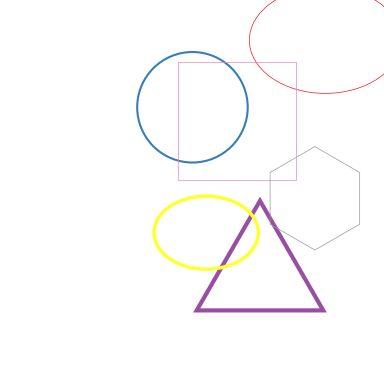[{"shape": "oval", "thickness": 0.5, "radius": 0.99, "center": [0.845, 0.895]}, {"shape": "circle", "thickness": 1.5, "radius": 0.72, "center": [0.5, 0.721]}, {"shape": "triangle", "thickness": 3, "radius": 0.95, "center": [0.675, 0.289]}, {"shape": "oval", "thickness": 2.5, "radius": 0.68, "center": [0.536, 0.396]}, {"shape": "square", "thickness": 0.5, "radius": 0.77, "center": [0.615, 0.687]}, {"shape": "hexagon", "thickness": 0.5, "radius": 0.67, "center": [0.818, 0.485]}]